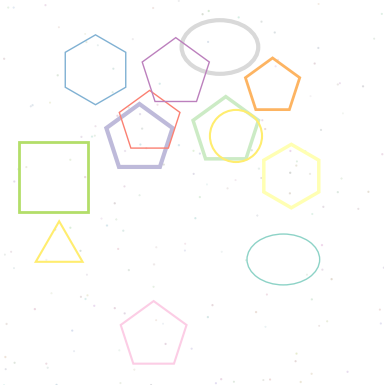[{"shape": "oval", "thickness": 1, "radius": 0.47, "center": [0.736, 0.326]}, {"shape": "hexagon", "thickness": 2.5, "radius": 0.41, "center": [0.757, 0.543]}, {"shape": "pentagon", "thickness": 3, "radius": 0.45, "center": [0.362, 0.64]}, {"shape": "pentagon", "thickness": 1, "radius": 0.41, "center": [0.389, 0.682]}, {"shape": "hexagon", "thickness": 1, "radius": 0.45, "center": [0.248, 0.819]}, {"shape": "pentagon", "thickness": 2, "radius": 0.37, "center": [0.708, 0.775]}, {"shape": "square", "thickness": 2, "radius": 0.45, "center": [0.139, 0.541]}, {"shape": "pentagon", "thickness": 1.5, "radius": 0.45, "center": [0.399, 0.128]}, {"shape": "oval", "thickness": 3, "radius": 0.5, "center": [0.571, 0.878]}, {"shape": "pentagon", "thickness": 1, "radius": 0.46, "center": [0.457, 0.811]}, {"shape": "pentagon", "thickness": 2.5, "radius": 0.45, "center": [0.586, 0.66]}, {"shape": "circle", "thickness": 1.5, "radius": 0.34, "center": [0.613, 0.647]}, {"shape": "triangle", "thickness": 1.5, "radius": 0.35, "center": [0.154, 0.355]}]